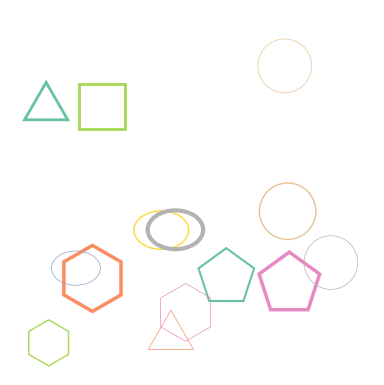[{"shape": "pentagon", "thickness": 1.5, "radius": 0.38, "center": [0.588, 0.28]}, {"shape": "triangle", "thickness": 2, "radius": 0.32, "center": [0.12, 0.721]}, {"shape": "triangle", "thickness": 0.5, "radius": 0.34, "center": [0.444, 0.126]}, {"shape": "hexagon", "thickness": 2.5, "radius": 0.43, "center": [0.24, 0.277]}, {"shape": "oval", "thickness": 0.5, "radius": 0.32, "center": [0.197, 0.304]}, {"shape": "hexagon", "thickness": 0.5, "radius": 0.38, "center": [0.482, 0.189]}, {"shape": "pentagon", "thickness": 2.5, "radius": 0.41, "center": [0.752, 0.263]}, {"shape": "hexagon", "thickness": 1, "radius": 0.3, "center": [0.126, 0.109]}, {"shape": "square", "thickness": 2, "radius": 0.29, "center": [0.265, 0.723]}, {"shape": "oval", "thickness": 1, "radius": 0.36, "center": [0.419, 0.402]}, {"shape": "circle", "thickness": 0.5, "radius": 0.35, "center": [0.74, 0.829]}, {"shape": "circle", "thickness": 1, "radius": 0.37, "center": [0.747, 0.451]}, {"shape": "oval", "thickness": 3, "radius": 0.36, "center": [0.456, 0.403]}, {"shape": "circle", "thickness": 0.5, "radius": 0.35, "center": [0.86, 0.318]}]